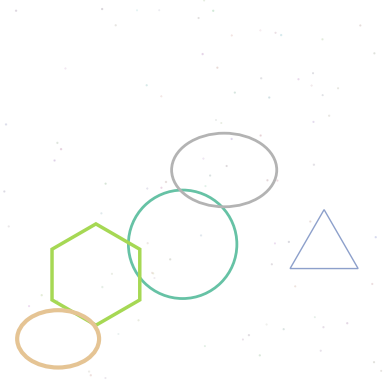[{"shape": "circle", "thickness": 2, "radius": 0.7, "center": [0.474, 0.365]}, {"shape": "triangle", "thickness": 1, "radius": 0.51, "center": [0.842, 0.353]}, {"shape": "hexagon", "thickness": 2.5, "radius": 0.66, "center": [0.249, 0.287]}, {"shape": "oval", "thickness": 3, "radius": 0.53, "center": [0.151, 0.12]}, {"shape": "oval", "thickness": 2, "radius": 0.68, "center": [0.582, 0.558]}]